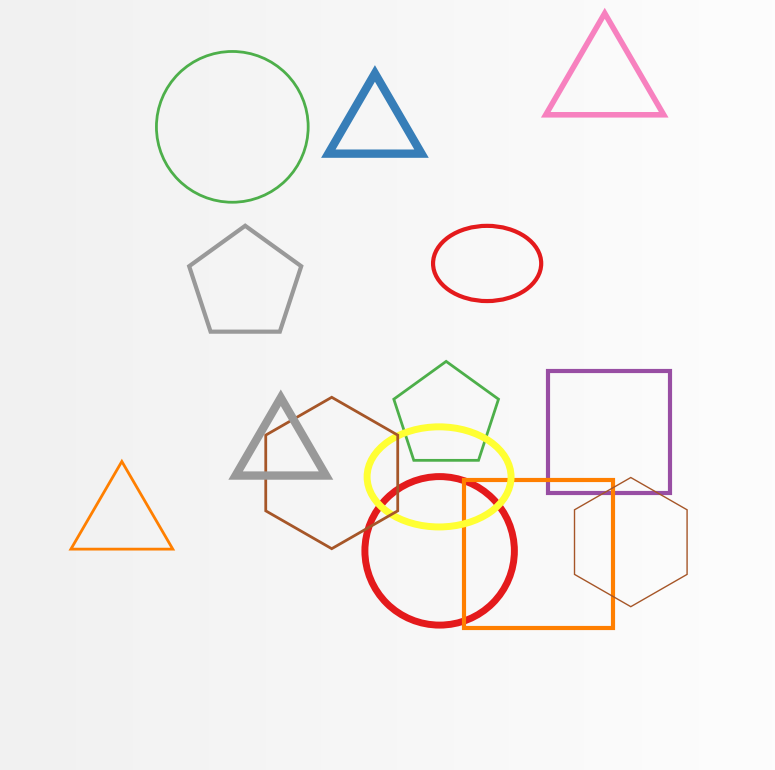[{"shape": "circle", "thickness": 2.5, "radius": 0.48, "center": [0.567, 0.285]}, {"shape": "oval", "thickness": 1.5, "radius": 0.35, "center": [0.629, 0.658]}, {"shape": "triangle", "thickness": 3, "radius": 0.35, "center": [0.484, 0.835]}, {"shape": "circle", "thickness": 1, "radius": 0.49, "center": [0.3, 0.835]}, {"shape": "pentagon", "thickness": 1, "radius": 0.36, "center": [0.576, 0.46]}, {"shape": "square", "thickness": 1.5, "radius": 0.39, "center": [0.786, 0.439]}, {"shape": "triangle", "thickness": 1, "radius": 0.38, "center": [0.157, 0.325]}, {"shape": "square", "thickness": 1.5, "radius": 0.48, "center": [0.694, 0.28]}, {"shape": "oval", "thickness": 2.5, "radius": 0.46, "center": [0.567, 0.381]}, {"shape": "hexagon", "thickness": 0.5, "radius": 0.42, "center": [0.814, 0.296]}, {"shape": "hexagon", "thickness": 1, "radius": 0.49, "center": [0.428, 0.386]}, {"shape": "triangle", "thickness": 2, "radius": 0.44, "center": [0.78, 0.895]}, {"shape": "pentagon", "thickness": 1.5, "radius": 0.38, "center": [0.316, 0.631]}, {"shape": "triangle", "thickness": 3, "radius": 0.34, "center": [0.362, 0.416]}]